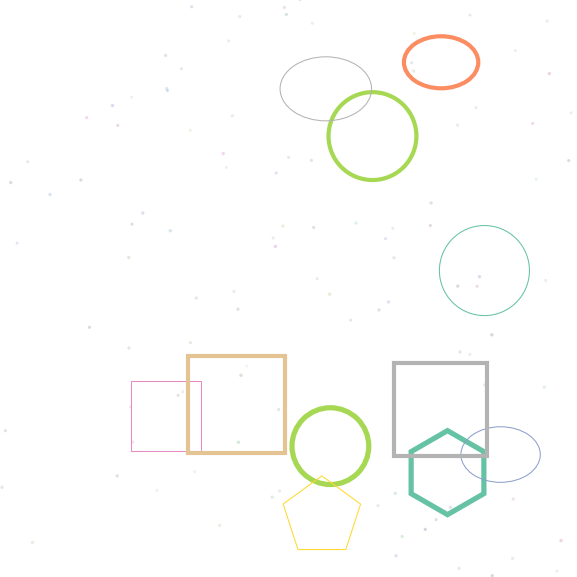[{"shape": "hexagon", "thickness": 2.5, "radius": 0.36, "center": [0.775, 0.181]}, {"shape": "circle", "thickness": 0.5, "radius": 0.39, "center": [0.839, 0.531]}, {"shape": "oval", "thickness": 2, "radius": 0.32, "center": [0.764, 0.891]}, {"shape": "oval", "thickness": 0.5, "radius": 0.34, "center": [0.867, 0.212]}, {"shape": "square", "thickness": 0.5, "radius": 0.3, "center": [0.287, 0.278]}, {"shape": "circle", "thickness": 2, "radius": 0.38, "center": [0.645, 0.763]}, {"shape": "circle", "thickness": 2.5, "radius": 0.33, "center": [0.572, 0.227]}, {"shape": "pentagon", "thickness": 0.5, "radius": 0.35, "center": [0.557, 0.105]}, {"shape": "square", "thickness": 2, "radius": 0.42, "center": [0.41, 0.299]}, {"shape": "oval", "thickness": 0.5, "radius": 0.4, "center": [0.564, 0.845]}, {"shape": "square", "thickness": 2, "radius": 0.4, "center": [0.763, 0.29]}]